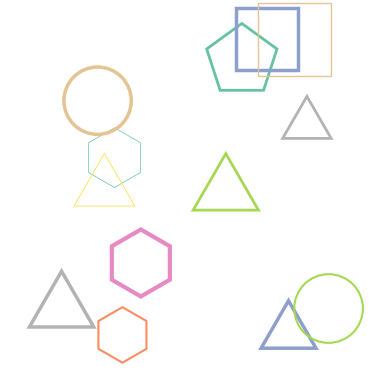[{"shape": "hexagon", "thickness": 0.5, "radius": 0.39, "center": [0.298, 0.591]}, {"shape": "pentagon", "thickness": 2, "radius": 0.48, "center": [0.628, 0.843]}, {"shape": "hexagon", "thickness": 1.5, "radius": 0.36, "center": [0.318, 0.13]}, {"shape": "triangle", "thickness": 2.5, "radius": 0.41, "center": [0.749, 0.137]}, {"shape": "square", "thickness": 2.5, "radius": 0.4, "center": [0.693, 0.9]}, {"shape": "hexagon", "thickness": 3, "radius": 0.44, "center": [0.366, 0.317]}, {"shape": "triangle", "thickness": 2, "radius": 0.49, "center": [0.587, 0.503]}, {"shape": "circle", "thickness": 1.5, "radius": 0.45, "center": [0.853, 0.199]}, {"shape": "triangle", "thickness": 0.5, "radius": 0.46, "center": [0.271, 0.51]}, {"shape": "square", "thickness": 1, "radius": 0.47, "center": [0.765, 0.896]}, {"shape": "circle", "thickness": 2.5, "radius": 0.44, "center": [0.253, 0.738]}, {"shape": "triangle", "thickness": 2, "radius": 0.36, "center": [0.797, 0.677]}, {"shape": "triangle", "thickness": 2.5, "radius": 0.48, "center": [0.16, 0.199]}]